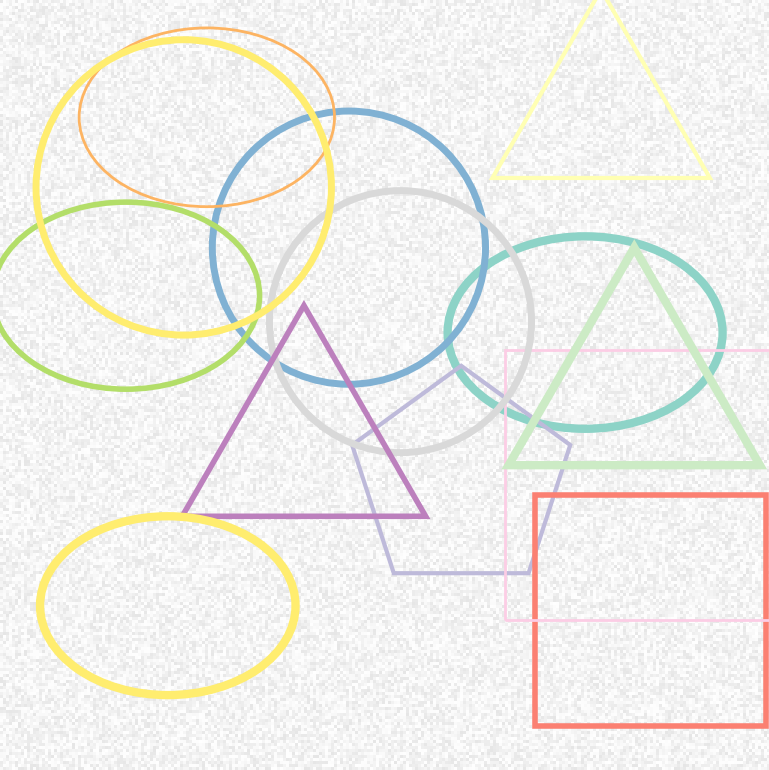[{"shape": "oval", "thickness": 3, "radius": 0.89, "center": [0.76, 0.568]}, {"shape": "triangle", "thickness": 1.5, "radius": 0.82, "center": [0.781, 0.85]}, {"shape": "pentagon", "thickness": 1.5, "radius": 0.74, "center": [0.599, 0.376]}, {"shape": "square", "thickness": 2, "radius": 0.75, "center": [0.845, 0.207]}, {"shape": "circle", "thickness": 2.5, "radius": 0.89, "center": [0.453, 0.678]}, {"shape": "oval", "thickness": 1, "radius": 0.83, "center": [0.269, 0.848]}, {"shape": "oval", "thickness": 2, "radius": 0.87, "center": [0.164, 0.616]}, {"shape": "square", "thickness": 1, "radius": 0.88, "center": [0.831, 0.37]}, {"shape": "circle", "thickness": 2.5, "radius": 0.85, "center": [0.52, 0.582]}, {"shape": "triangle", "thickness": 2, "radius": 0.91, "center": [0.395, 0.421]}, {"shape": "triangle", "thickness": 3, "radius": 0.94, "center": [0.824, 0.49]}, {"shape": "circle", "thickness": 2.5, "radius": 0.96, "center": [0.239, 0.757]}, {"shape": "oval", "thickness": 3, "radius": 0.83, "center": [0.218, 0.213]}]